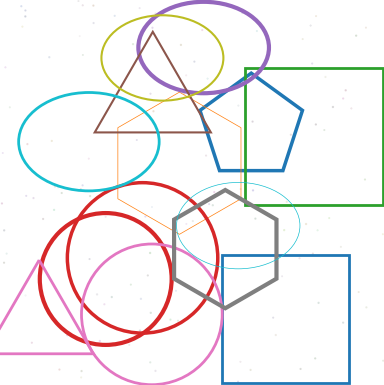[{"shape": "pentagon", "thickness": 2.5, "radius": 0.7, "center": [0.653, 0.67]}, {"shape": "square", "thickness": 2, "radius": 0.83, "center": [0.742, 0.172]}, {"shape": "hexagon", "thickness": 0.5, "radius": 0.92, "center": [0.466, 0.576]}, {"shape": "square", "thickness": 2, "radius": 0.89, "center": [0.816, 0.645]}, {"shape": "circle", "thickness": 2.5, "radius": 0.98, "center": [0.37, 0.33]}, {"shape": "circle", "thickness": 3, "radius": 0.86, "center": [0.275, 0.275]}, {"shape": "oval", "thickness": 3, "radius": 0.85, "center": [0.529, 0.877]}, {"shape": "triangle", "thickness": 1.5, "radius": 0.87, "center": [0.397, 0.743]}, {"shape": "triangle", "thickness": 2, "radius": 0.81, "center": [0.102, 0.162]}, {"shape": "circle", "thickness": 2, "radius": 0.91, "center": [0.394, 0.184]}, {"shape": "hexagon", "thickness": 3, "radius": 0.77, "center": [0.585, 0.353]}, {"shape": "oval", "thickness": 1.5, "radius": 0.79, "center": [0.422, 0.849]}, {"shape": "oval", "thickness": 0.5, "radius": 0.8, "center": [0.619, 0.414]}, {"shape": "oval", "thickness": 2, "radius": 0.91, "center": [0.231, 0.632]}]